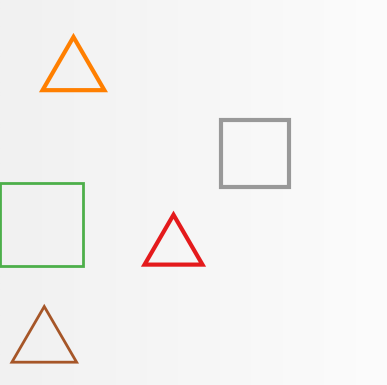[{"shape": "triangle", "thickness": 3, "radius": 0.43, "center": [0.448, 0.356]}, {"shape": "square", "thickness": 2, "radius": 0.54, "center": [0.107, 0.418]}, {"shape": "triangle", "thickness": 3, "radius": 0.46, "center": [0.19, 0.812]}, {"shape": "triangle", "thickness": 2, "radius": 0.48, "center": [0.114, 0.107]}, {"shape": "square", "thickness": 3, "radius": 0.44, "center": [0.657, 0.601]}]